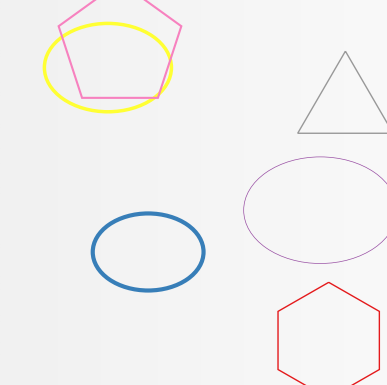[{"shape": "hexagon", "thickness": 1, "radius": 0.75, "center": [0.848, 0.116]}, {"shape": "oval", "thickness": 3, "radius": 0.71, "center": [0.382, 0.346]}, {"shape": "oval", "thickness": 0.5, "radius": 0.99, "center": [0.827, 0.454]}, {"shape": "oval", "thickness": 2.5, "radius": 0.82, "center": [0.278, 0.824]}, {"shape": "pentagon", "thickness": 1.5, "radius": 0.83, "center": [0.31, 0.881]}, {"shape": "triangle", "thickness": 1, "radius": 0.71, "center": [0.891, 0.725]}]